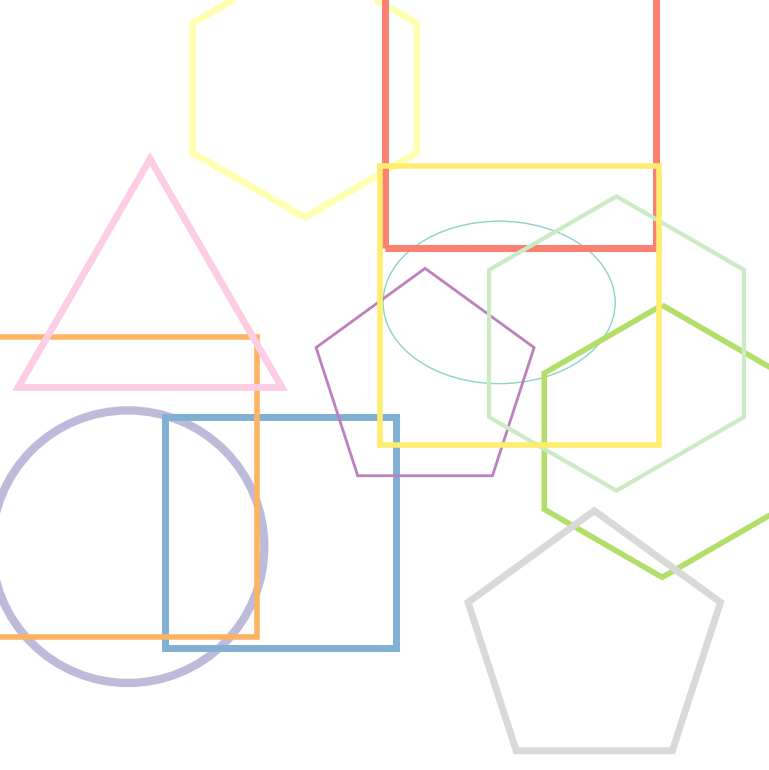[{"shape": "oval", "thickness": 0.5, "radius": 0.75, "center": [0.648, 0.607]}, {"shape": "hexagon", "thickness": 2.5, "radius": 0.84, "center": [0.396, 0.886]}, {"shape": "circle", "thickness": 3, "radius": 0.88, "center": [0.166, 0.29]}, {"shape": "square", "thickness": 2.5, "radius": 0.88, "center": [0.676, 0.854]}, {"shape": "square", "thickness": 2.5, "radius": 0.75, "center": [0.365, 0.308]}, {"shape": "square", "thickness": 2, "radius": 0.97, "center": [0.14, 0.367]}, {"shape": "hexagon", "thickness": 2, "radius": 0.88, "center": [0.86, 0.427]}, {"shape": "triangle", "thickness": 2.5, "radius": 0.99, "center": [0.195, 0.596]}, {"shape": "pentagon", "thickness": 2.5, "radius": 0.86, "center": [0.772, 0.164]}, {"shape": "pentagon", "thickness": 1, "radius": 0.74, "center": [0.552, 0.503]}, {"shape": "hexagon", "thickness": 1.5, "radius": 0.96, "center": [0.801, 0.554]}, {"shape": "square", "thickness": 2, "radius": 0.9, "center": [0.674, 0.603]}]